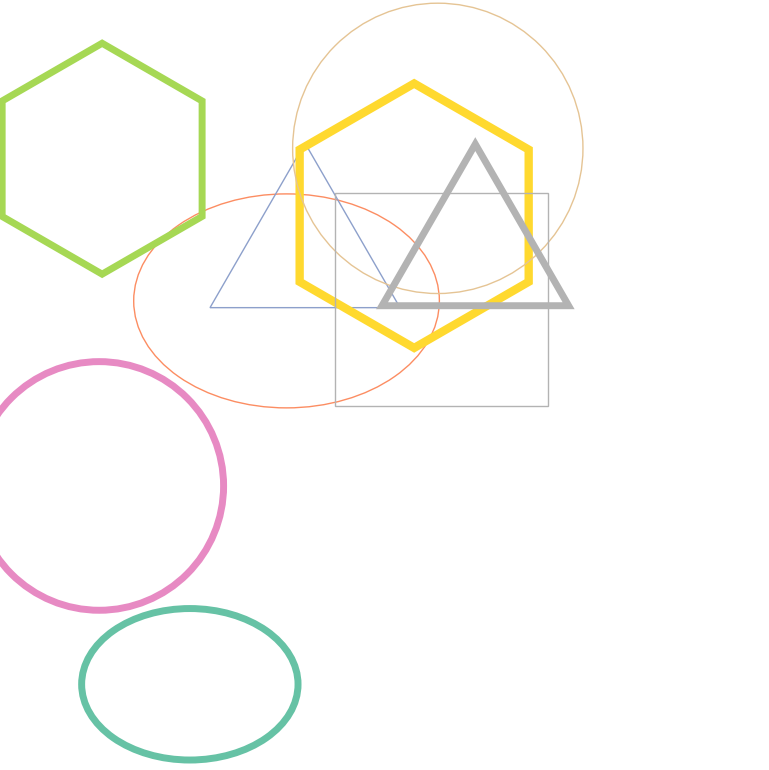[{"shape": "oval", "thickness": 2.5, "radius": 0.7, "center": [0.247, 0.111]}, {"shape": "oval", "thickness": 0.5, "radius": 0.99, "center": [0.372, 0.609]}, {"shape": "triangle", "thickness": 0.5, "radius": 0.71, "center": [0.396, 0.672]}, {"shape": "circle", "thickness": 2.5, "radius": 0.81, "center": [0.129, 0.369]}, {"shape": "hexagon", "thickness": 2.5, "radius": 0.75, "center": [0.133, 0.794]}, {"shape": "hexagon", "thickness": 3, "radius": 0.86, "center": [0.538, 0.72]}, {"shape": "circle", "thickness": 0.5, "radius": 0.94, "center": [0.569, 0.807]}, {"shape": "square", "thickness": 0.5, "radius": 0.69, "center": [0.574, 0.611]}, {"shape": "triangle", "thickness": 2.5, "radius": 0.7, "center": [0.617, 0.673]}]